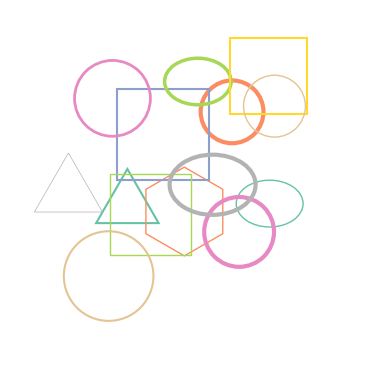[{"shape": "triangle", "thickness": 1.5, "radius": 0.47, "center": [0.331, 0.467]}, {"shape": "oval", "thickness": 1, "radius": 0.43, "center": [0.7, 0.471]}, {"shape": "hexagon", "thickness": 1, "radius": 0.58, "center": [0.479, 0.451]}, {"shape": "circle", "thickness": 3, "radius": 0.41, "center": [0.603, 0.71]}, {"shape": "square", "thickness": 1.5, "radius": 0.6, "center": [0.423, 0.651]}, {"shape": "circle", "thickness": 3, "radius": 0.45, "center": [0.621, 0.398]}, {"shape": "circle", "thickness": 2, "radius": 0.49, "center": [0.292, 0.745]}, {"shape": "oval", "thickness": 2.5, "radius": 0.43, "center": [0.514, 0.788]}, {"shape": "square", "thickness": 1, "radius": 0.53, "center": [0.392, 0.443]}, {"shape": "square", "thickness": 1.5, "radius": 0.5, "center": [0.698, 0.802]}, {"shape": "circle", "thickness": 1.5, "radius": 0.58, "center": [0.282, 0.283]}, {"shape": "circle", "thickness": 1, "radius": 0.4, "center": [0.713, 0.724]}, {"shape": "oval", "thickness": 3, "radius": 0.56, "center": [0.552, 0.52]}, {"shape": "triangle", "thickness": 0.5, "radius": 0.51, "center": [0.178, 0.5]}]